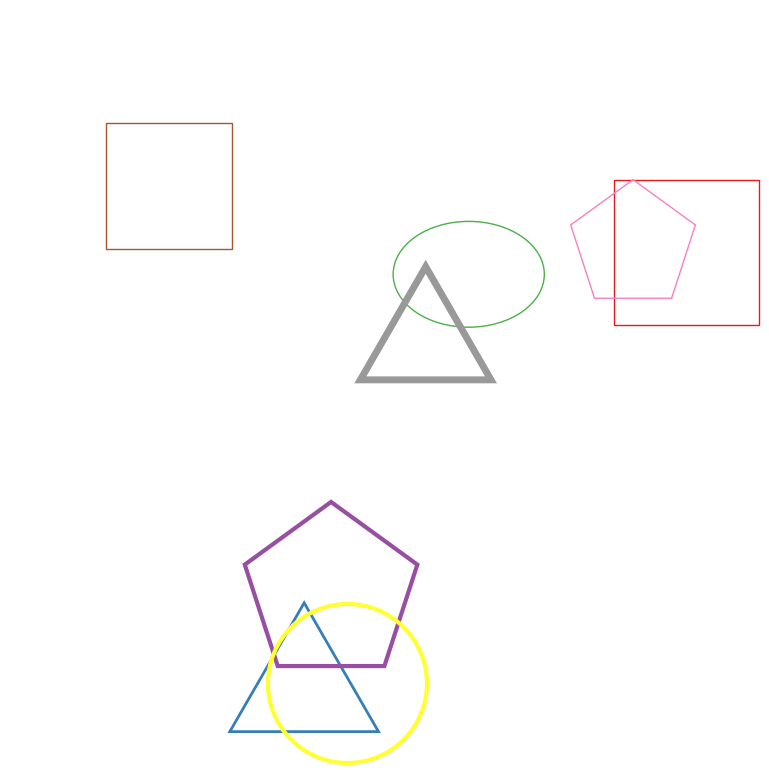[{"shape": "square", "thickness": 0.5, "radius": 0.47, "center": [0.892, 0.672]}, {"shape": "triangle", "thickness": 1, "radius": 0.56, "center": [0.395, 0.106]}, {"shape": "oval", "thickness": 0.5, "radius": 0.49, "center": [0.609, 0.644]}, {"shape": "pentagon", "thickness": 1.5, "radius": 0.59, "center": [0.43, 0.23]}, {"shape": "circle", "thickness": 1.5, "radius": 0.52, "center": [0.451, 0.112]}, {"shape": "square", "thickness": 0.5, "radius": 0.41, "center": [0.22, 0.759]}, {"shape": "pentagon", "thickness": 0.5, "radius": 0.43, "center": [0.822, 0.682]}, {"shape": "triangle", "thickness": 2.5, "radius": 0.49, "center": [0.553, 0.556]}]